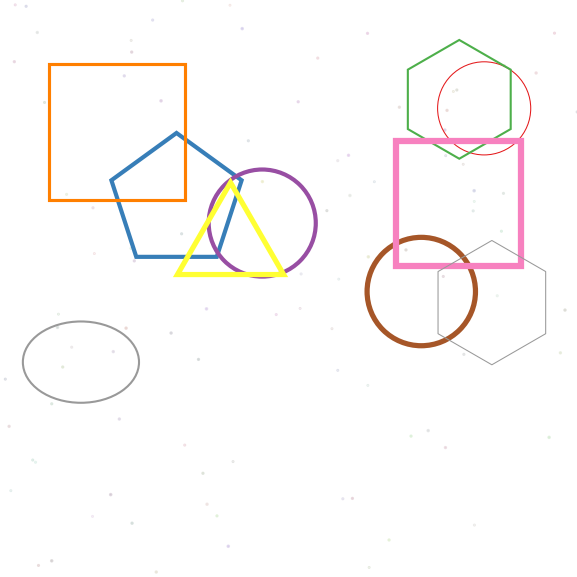[{"shape": "circle", "thickness": 0.5, "radius": 0.4, "center": [0.838, 0.812]}, {"shape": "pentagon", "thickness": 2, "radius": 0.59, "center": [0.306, 0.65]}, {"shape": "hexagon", "thickness": 1, "radius": 0.51, "center": [0.795, 0.827]}, {"shape": "circle", "thickness": 2, "radius": 0.46, "center": [0.454, 0.613]}, {"shape": "square", "thickness": 1.5, "radius": 0.59, "center": [0.203, 0.771]}, {"shape": "triangle", "thickness": 2.5, "radius": 0.53, "center": [0.399, 0.577]}, {"shape": "circle", "thickness": 2.5, "radius": 0.47, "center": [0.729, 0.494]}, {"shape": "square", "thickness": 3, "radius": 0.54, "center": [0.794, 0.646]}, {"shape": "hexagon", "thickness": 0.5, "radius": 0.54, "center": [0.852, 0.475]}, {"shape": "oval", "thickness": 1, "radius": 0.5, "center": [0.14, 0.372]}]